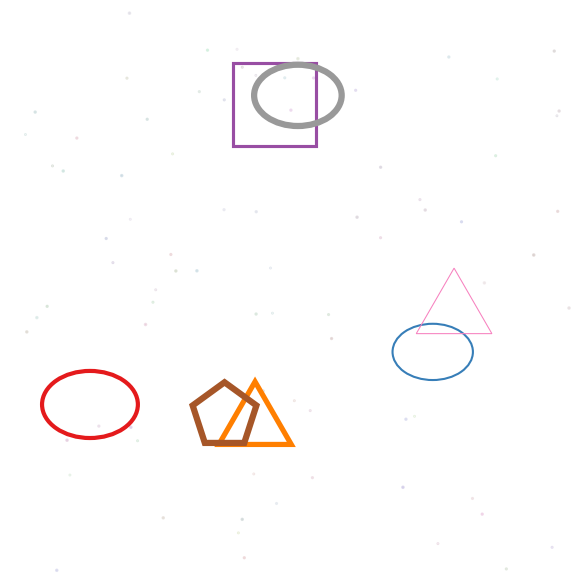[{"shape": "oval", "thickness": 2, "radius": 0.41, "center": [0.156, 0.299]}, {"shape": "oval", "thickness": 1, "radius": 0.35, "center": [0.749, 0.39]}, {"shape": "square", "thickness": 1.5, "radius": 0.36, "center": [0.475, 0.818]}, {"shape": "triangle", "thickness": 2.5, "radius": 0.36, "center": [0.442, 0.266]}, {"shape": "pentagon", "thickness": 3, "radius": 0.29, "center": [0.389, 0.279]}, {"shape": "triangle", "thickness": 0.5, "radius": 0.38, "center": [0.786, 0.459]}, {"shape": "oval", "thickness": 3, "radius": 0.38, "center": [0.516, 0.834]}]